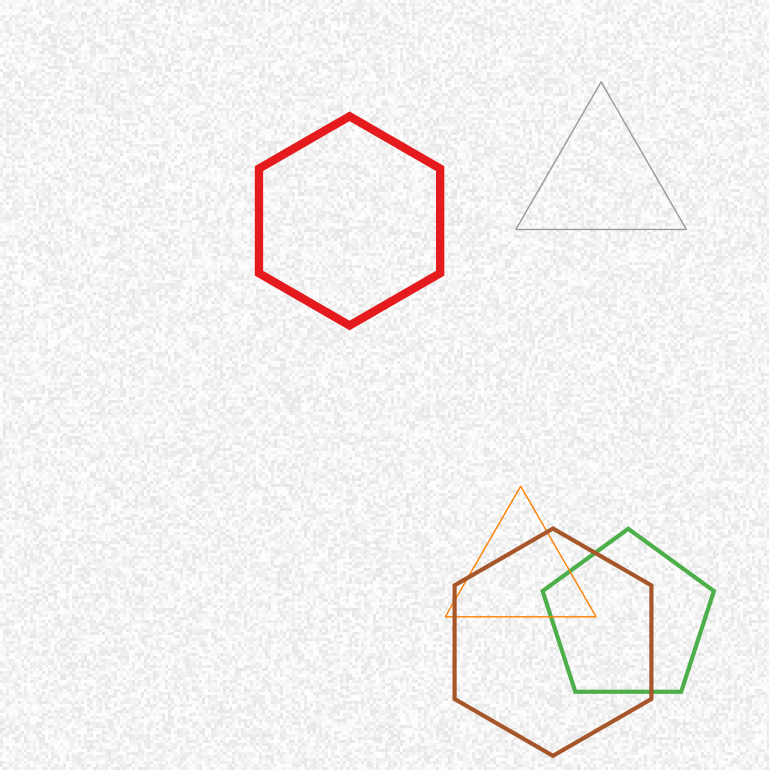[{"shape": "hexagon", "thickness": 3, "radius": 0.68, "center": [0.454, 0.713]}, {"shape": "pentagon", "thickness": 1.5, "radius": 0.58, "center": [0.816, 0.196]}, {"shape": "triangle", "thickness": 0.5, "radius": 0.57, "center": [0.676, 0.255]}, {"shape": "hexagon", "thickness": 1.5, "radius": 0.74, "center": [0.718, 0.166]}, {"shape": "triangle", "thickness": 0.5, "radius": 0.64, "center": [0.781, 0.766]}]